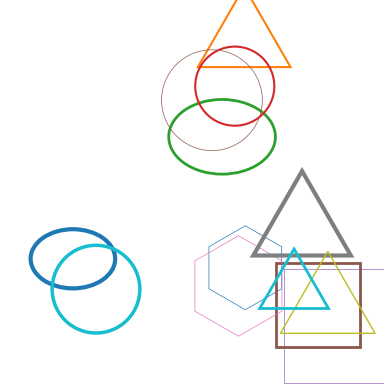[{"shape": "oval", "thickness": 3, "radius": 0.55, "center": [0.189, 0.328]}, {"shape": "hexagon", "thickness": 0.5, "radius": 0.55, "center": [0.637, 0.305]}, {"shape": "triangle", "thickness": 1.5, "radius": 0.7, "center": [0.634, 0.895]}, {"shape": "oval", "thickness": 2, "radius": 0.69, "center": [0.577, 0.645]}, {"shape": "circle", "thickness": 1.5, "radius": 0.51, "center": [0.61, 0.776]}, {"shape": "square", "thickness": 0.5, "radius": 0.74, "center": [0.885, 0.153]}, {"shape": "square", "thickness": 2, "radius": 0.54, "center": [0.826, 0.208]}, {"shape": "circle", "thickness": 0.5, "radius": 0.65, "center": [0.551, 0.74]}, {"shape": "hexagon", "thickness": 0.5, "radius": 0.65, "center": [0.619, 0.257]}, {"shape": "triangle", "thickness": 3, "radius": 0.73, "center": [0.785, 0.41]}, {"shape": "triangle", "thickness": 1, "radius": 0.71, "center": [0.851, 0.205]}, {"shape": "circle", "thickness": 2.5, "radius": 0.57, "center": [0.249, 0.249]}, {"shape": "triangle", "thickness": 2, "radius": 0.52, "center": [0.764, 0.25]}]